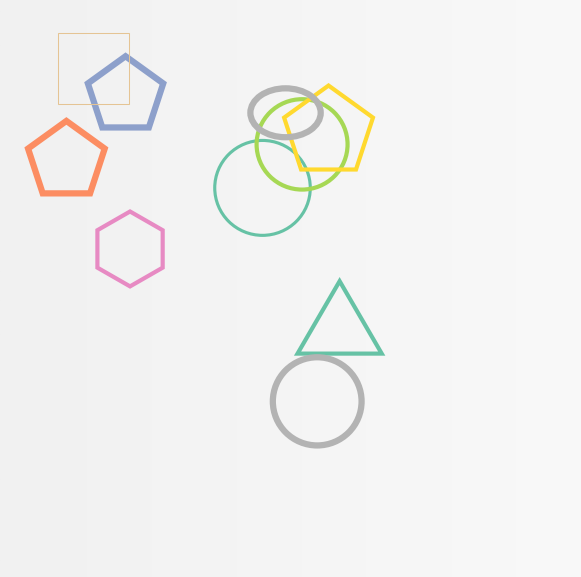[{"shape": "circle", "thickness": 1.5, "radius": 0.41, "center": [0.452, 0.674]}, {"shape": "triangle", "thickness": 2, "radius": 0.42, "center": [0.584, 0.429]}, {"shape": "pentagon", "thickness": 3, "radius": 0.35, "center": [0.114, 0.72]}, {"shape": "pentagon", "thickness": 3, "radius": 0.34, "center": [0.216, 0.834]}, {"shape": "hexagon", "thickness": 2, "radius": 0.32, "center": [0.224, 0.568]}, {"shape": "circle", "thickness": 2, "radius": 0.39, "center": [0.52, 0.749]}, {"shape": "pentagon", "thickness": 2, "radius": 0.4, "center": [0.565, 0.771]}, {"shape": "square", "thickness": 0.5, "radius": 0.31, "center": [0.161, 0.88]}, {"shape": "oval", "thickness": 3, "radius": 0.3, "center": [0.491, 0.804]}, {"shape": "circle", "thickness": 3, "radius": 0.38, "center": [0.546, 0.304]}]